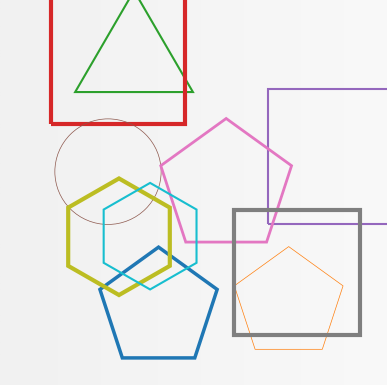[{"shape": "pentagon", "thickness": 2.5, "radius": 0.8, "center": [0.409, 0.199]}, {"shape": "pentagon", "thickness": 0.5, "radius": 0.74, "center": [0.745, 0.212]}, {"shape": "triangle", "thickness": 1.5, "radius": 0.88, "center": [0.346, 0.849]}, {"shape": "square", "thickness": 3, "radius": 0.86, "center": [0.304, 0.849]}, {"shape": "square", "thickness": 1.5, "radius": 0.88, "center": [0.868, 0.594]}, {"shape": "circle", "thickness": 0.5, "radius": 0.69, "center": [0.279, 0.554]}, {"shape": "pentagon", "thickness": 2, "radius": 0.89, "center": [0.584, 0.515]}, {"shape": "square", "thickness": 3, "radius": 0.81, "center": [0.766, 0.292]}, {"shape": "hexagon", "thickness": 3, "radius": 0.76, "center": [0.307, 0.385]}, {"shape": "hexagon", "thickness": 1.5, "radius": 0.69, "center": [0.387, 0.387]}]